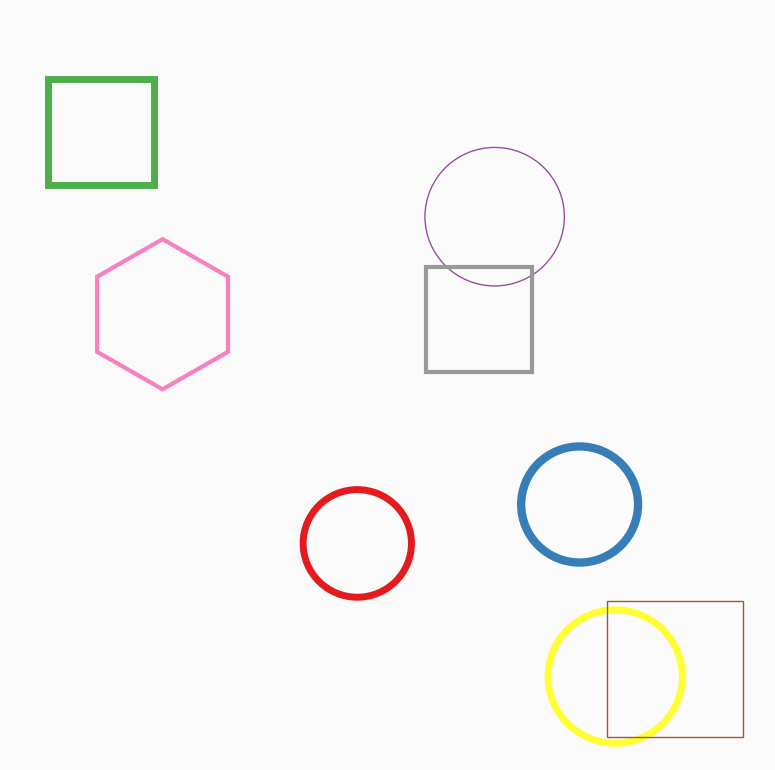[{"shape": "circle", "thickness": 2.5, "radius": 0.35, "center": [0.461, 0.294]}, {"shape": "circle", "thickness": 3, "radius": 0.38, "center": [0.748, 0.345]}, {"shape": "square", "thickness": 2.5, "radius": 0.34, "center": [0.13, 0.829]}, {"shape": "circle", "thickness": 0.5, "radius": 0.45, "center": [0.638, 0.719]}, {"shape": "circle", "thickness": 2.5, "radius": 0.43, "center": [0.794, 0.121]}, {"shape": "square", "thickness": 0.5, "radius": 0.44, "center": [0.871, 0.131]}, {"shape": "hexagon", "thickness": 1.5, "radius": 0.49, "center": [0.21, 0.592]}, {"shape": "square", "thickness": 1.5, "radius": 0.34, "center": [0.618, 0.585]}]